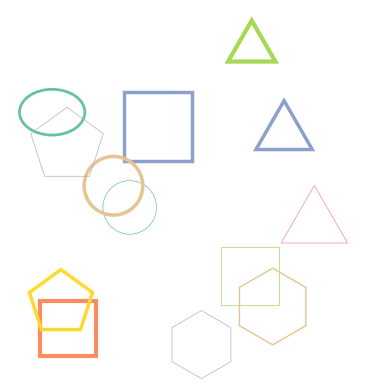[{"shape": "oval", "thickness": 2, "radius": 0.42, "center": [0.135, 0.709]}, {"shape": "circle", "thickness": 0.5, "radius": 0.35, "center": [0.337, 0.461]}, {"shape": "square", "thickness": 3, "radius": 0.36, "center": [0.177, 0.147]}, {"shape": "triangle", "thickness": 2.5, "radius": 0.42, "center": [0.738, 0.654]}, {"shape": "square", "thickness": 2.5, "radius": 0.44, "center": [0.411, 0.672]}, {"shape": "triangle", "thickness": 0.5, "radius": 0.5, "center": [0.816, 0.419]}, {"shape": "triangle", "thickness": 3, "radius": 0.36, "center": [0.654, 0.876]}, {"shape": "square", "thickness": 0.5, "radius": 0.37, "center": [0.649, 0.284]}, {"shape": "pentagon", "thickness": 2.5, "radius": 0.43, "center": [0.158, 0.214]}, {"shape": "circle", "thickness": 2.5, "radius": 0.38, "center": [0.295, 0.518]}, {"shape": "hexagon", "thickness": 1, "radius": 0.5, "center": [0.708, 0.204]}, {"shape": "hexagon", "thickness": 0.5, "radius": 0.44, "center": [0.523, 0.105]}, {"shape": "pentagon", "thickness": 0.5, "radius": 0.5, "center": [0.174, 0.622]}]